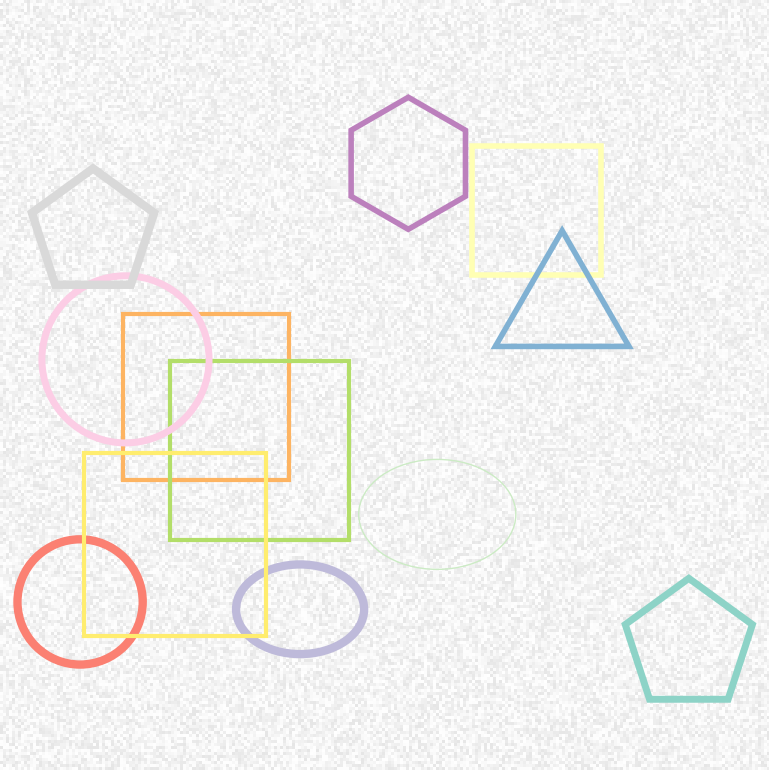[{"shape": "pentagon", "thickness": 2.5, "radius": 0.43, "center": [0.895, 0.162]}, {"shape": "square", "thickness": 2, "radius": 0.42, "center": [0.697, 0.726]}, {"shape": "oval", "thickness": 3, "radius": 0.42, "center": [0.39, 0.209]}, {"shape": "circle", "thickness": 3, "radius": 0.41, "center": [0.104, 0.218]}, {"shape": "triangle", "thickness": 2, "radius": 0.5, "center": [0.73, 0.6]}, {"shape": "square", "thickness": 1.5, "radius": 0.54, "center": [0.268, 0.484]}, {"shape": "square", "thickness": 1.5, "radius": 0.58, "center": [0.337, 0.415]}, {"shape": "circle", "thickness": 2.5, "radius": 0.54, "center": [0.163, 0.533]}, {"shape": "pentagon", "thickness": 3, "radius": 0.42, "center": [0.121, 0.698]}, {"shape": "hexagon", "thickness": 2, "radius": 0.43, "center": [0.53, 0.788]}, {"shape": "oval", "thickness": 0.5, "radius": 0.51, "center": [0.568, 0.332]}, {"shape": "square", "thickness": 1.5, "radius": 0.59, "center": [0.227, 0.293]}]